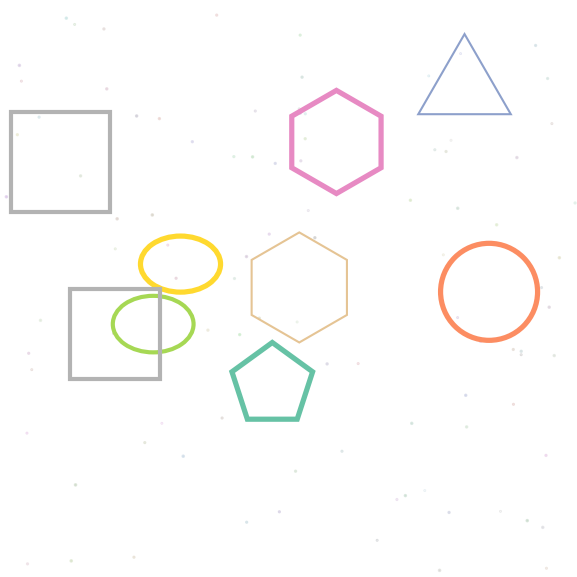[{"shape": "pentagon", "thickness": 2.5, "radius": 0.37, "center": [0.471, 0.333]}, {"shape": "circle", "thickness": 2.5, "radius": 0.42, "center": [0.847, 0.494]}, {"shape": "triangle", "thickness": 1, "radius": 0.46, "center": [0.804, 0.848]}, {"shape": "hexagon", "thickness": 2.5, "radius": 0.45, "center": [0.583, 0.753]}, {"shape": "oval", "thickness": 2, "radius": 0.35, "center": [0.265, 0.438]}, {"shape": "oval", "thickness": 2.5, "radius": 0.35, "center": [0.313, 0.542]}, {"shape": "hexagon", "thickness": 1, "radius": 0.48, "center": [0.518, 0.501]}, {"shape": "square", "thickness": 2, "radius": 0.39, "center": [0.2, 0.421]}, {"shape": "square", "thickness": 2, "radius": 0.43, "center": [0.105, 0.719]}]